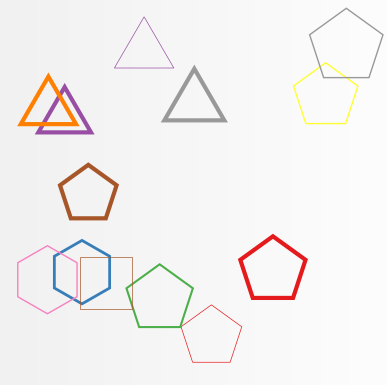[{"shape": "pentagon", "thickness": 0.5, "radius": 0.41, "center": [0.546, 0.126]}, {"shape": "pentagon", "thickness": 3, "radius": 0.44, "center": [0.704, 0.298]}, {"shape": "hexagon", "thickness": 2, "radius": 0.41, "center": [0.212, 0.293]}, {"shape": "pentagon", "thickness": 1.5, "radius": 0.45, "center": [0.412, 0.223]}, {"shape": "triangle", "thickness": 3, "radius": 0.39, "center": [0.167, 0.695]}, {"shape": "triangle", "thickness": 0.5, "radius": 0.44, "center": [0.372, 0.868]}, {"shape": "triangle", "thickness": 3, "radius": 0.41, "center": [0.125, 0.719]}, {"shape": "pentagon", "thickness": 1, "radius": 0.44, "center": [0.841, 0.75]}, {"shape": "pentagon", "thickness": 3, "radius": 0.38, "center": [0.228, 0.495]}, {"shape": "square", "thickness": 0.5, "radius": 0.34, "center": [0.274, 0.265]}, {"shape": "hexagon", "thickness": 1, "radius": 0.44, "center": [0.122, 0.273]}, {"shape": "triangle", "thickness": 3, "radius": 0.45, "center": [0.501, 0.732]}, {"shape": "pentagon", "thickness": 1, "radius": 0.5, "center": [0.894, 0.879]}]